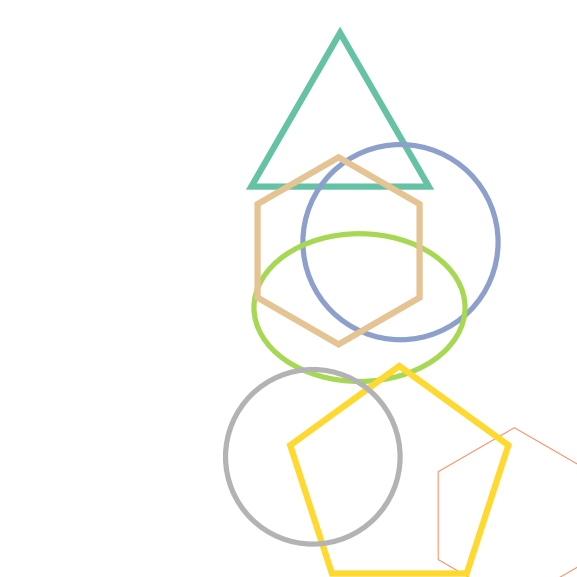[{"shape": "triangle", "thickness": 3, "radius": 0.89, "center": [0.589, 0.765]}, {"shape": "hexagon", "thickness": 0.5, "radius": 0.76, "center": [0.891, 0.106]}, {"shape": "circle", "thickness": 2.5, "radius": 0.84, "center": [0.693, 0.58]}, {"shape": "oval", "thickness": 2.5, "radius": 0.91, "center": [0.623, 0.467]}, {"shape": "pentagon", "thickness": 3, "radius": 0.99, "center": [0.691, 0.167]}, {"shape": "hexagon", "thickness": 3, "radius": 0.81, "center": [0.586, 0.565]}, {"shape": "circle", "thickness": 2.5, "radius": 0.76, "center": [0.542, 0.208]}]